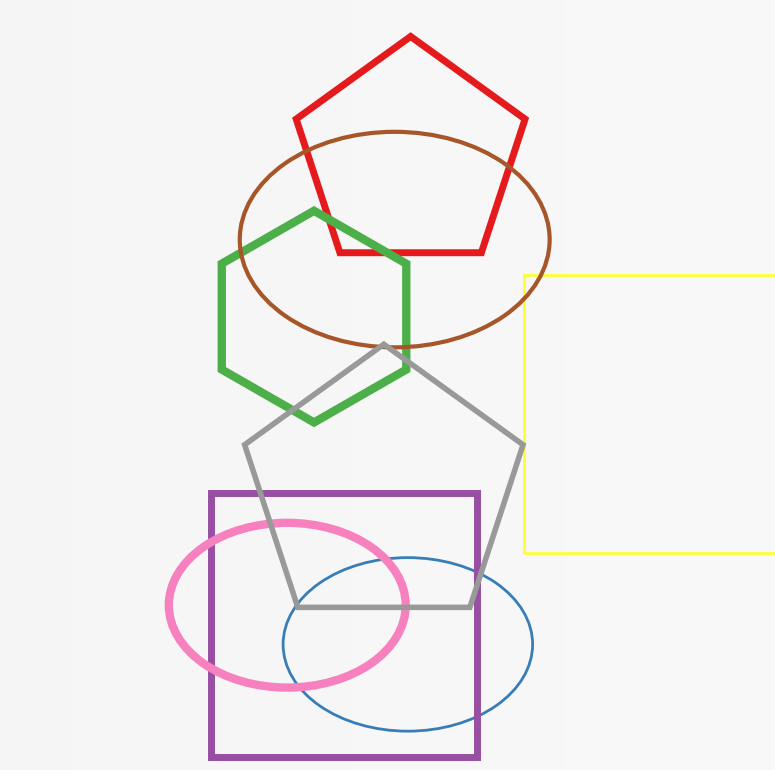[{"shape": "pentagon", "thickness": 2.5, "radius": 0.78, "center": [0.53, 0.797]}, {"shape": "oval", "thickness": 1, "radius": 0.8, "center": [0.526, 0.163]}, {"shape": "hexagon", "thickness": 3, "radius": 0.69, "center": [0.405, 0.589]}, {"shape": "square", "thickness": 2.5, "radius": 0.86, "center": [0.444, 0.188]}, {"shape": "square", "thickness": 1, "radius": 0.9, "center": [0.857, 0.462]}, {"shape": "oval", "thickness": 1.5, "radius": 1.0, "center": [0.509, 0.689]}, {"shape": "oval", "thickness": 3, "radius": 0.76, "center": [0.371, 0.214]}, {"shape": "pentagon", "thickness": 2, "radius": 0.94, "center": [0.495, 0.364]}]